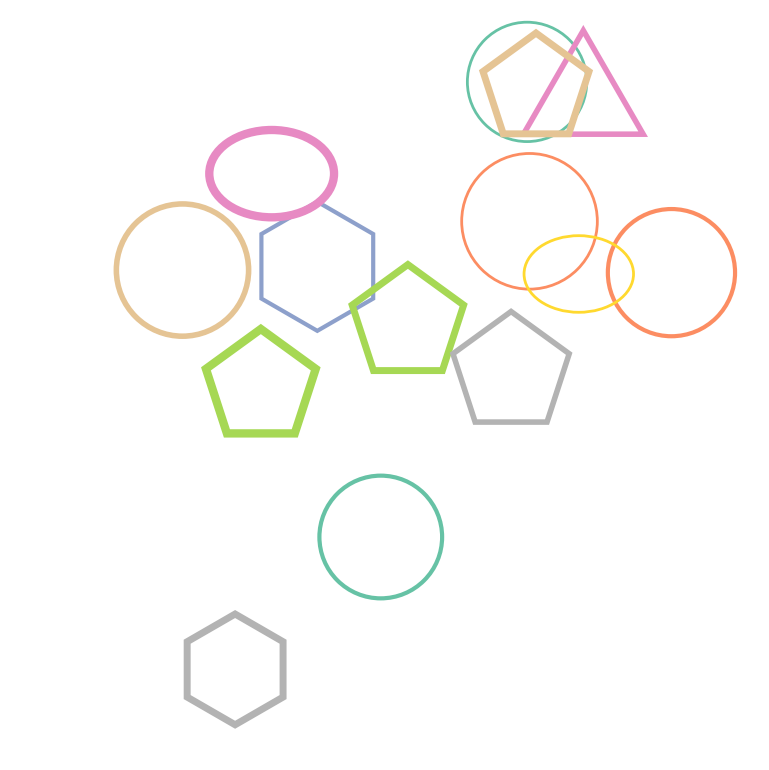[{"shape": "circle", "thickness": 1.5, "radius": 0.4, "center": [0.495, 0.303]}, {"shape": "circle", "thickness": 1, "radius": 0.39, "center": [0.684, 0.894]}, {"shape": "circle", "thickness": 1.5, "radius": 0.41, "center": [0.872, 0.646]}, {"shape": "circle", "thickness": 1, "radius": 0.44, "center": [0.688, 0.713]}, {"shape": "hexagon", "thickness": 1.5, "radius": 0.42, "center": [0.412, 0.654]}, {"shape": "triangle", "thickness": 2, "radius": 0.45, "center": [0.758, 0.871]}, {"shape": "oval", "thickness": 3, "radius": 0.41, "center": [0.353, 0.774]}, {"shape": "pentagon", "thickness": 3, "radius": 0.37, "center": [0.339, 0.498]}, {"shape": "pentagon", "thickness": 2.5, "radius": 0.38, "center": [0.53, 0.58]}, {"shape": "oval", "thickness": 1, "radius": 0.36, "center": [0.752, 0.644]}, {"shape": "pentagon", "thickness": 2.5, "radius": 0.36, "center": [0.696, 0.885]}, {"shape": "circle", "thickness": 2, "radius": 0.43, "center": [0.237, 0.649]}, {"shape": "pentagon", "thickness": 2, "radius": 0.4, "center": [0.664, 0.516]}, {"shape": "hexagon", "thickness": 2.5, "radius": 0.36, "center": [0.305, 0.131]}]